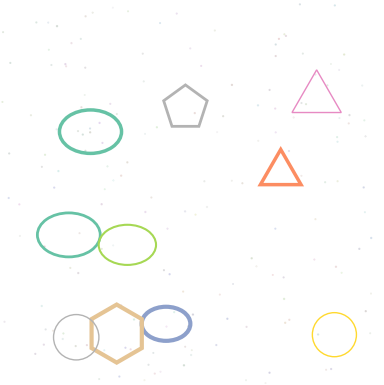[{"shape": "oval", "thickness": 2.5, "radius": 0.4, "center": [0.235, 0.658]}, {"shape": "oval", "thickness": 2, "radius": 0.41, "center": [0.179, 0.39]}, {"shape": "triangle", "thickness": 2.5, "radius": 0.3, "center": [0.729, 0.551]}, {"shape": "oval", "thickness": 3, "radius": 0.32, "center": [0.431, 0.159]}, {"shape": "triangle", "thickness": 1, "radius": 0.37, "center": [0.822, 0.745]}, {"shape": "oval", "thickness": 1.5, "radius": 0.37, "center": [0.331, 0.364]}, {"shape": "circle", "thickness": 1, "radius": 0.29, "center": [0.869, 0.131]}, {"shape": "hexagon", "thickness": 3, "radius": 0.38, "center": [0.303, 0.134]}, {"shape": "circle", "thickness": 1, "radius": 0.29, "center": [0.198, 0.124]}, {"shape": "pentagon", "thickness": 2, "radius": 0.3, "center": [0.482, 0.72]}]